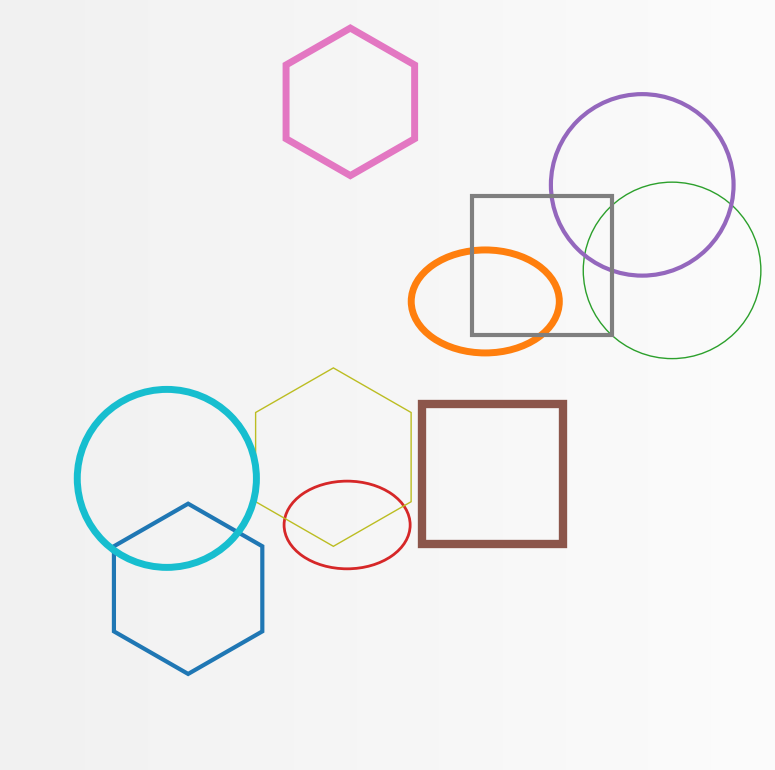[{"shape": "hexagon", "thickness": 1.5, "radius": 0.55, "center": [0.243, 0.235]}, {"shape": "oval", "thickness": 2.5, "radius": 0.48, "center": [0.626, 0.609]}, {"shape": "circle", "thickness": 0.5, "radius": 0.57, "center": [0.867, 0.649]}, {"shape": "oval", "thickness": 1, "radius": 0.41, "center": [0.448, 0.318]}, {"shape": "circle", "thickness": 1.5, "radius": 0.59, "center": [0.829, 0.76]}, {"shape": "square", "thickness": 3, "radius": 0.45, "center": [0.635, 0.384]}, {"shape": "hexagon", "thickness": 2.5, "radius": 0.48, "center": [0.452, 0.868]}, {"shape": "square", "thickness": 1.5, "radius": 0.45, "center": [0.699, 0.655]}, {"shape": "hexagon", "thickness": 0.5, "radius": 0.58, "center": [0.43, 0.406]}, {"shape": "circle", "thickness": 2.5, "radius": 0.58, "center": [0.215, 0.379]}]